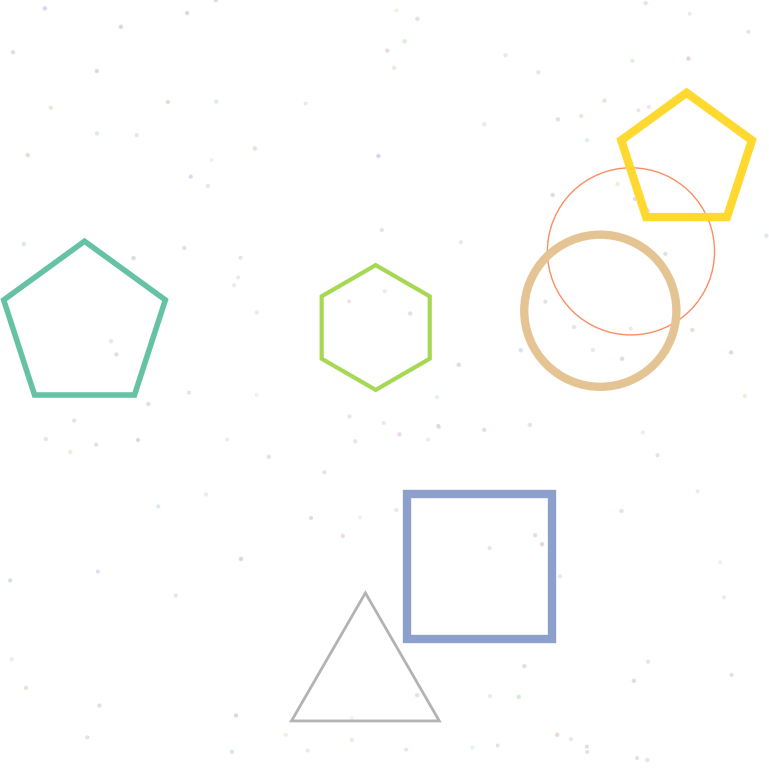[{"shape": "pentagon", "thickness": 2, "radius": 0.55, "center": [0.11, 0.576]}, {"shape": "circle", "thickness": 0.5, "radius": 0.54, "center": [0.819, 0.674]}, {"shape": "square", "thickness": 3, "radius": 0.47, "center": [0.623, 0.264]}, {"shape": "hexagon", "thickness": 1.5, "radius": 0.41, "center": [0.488, 0.575]}, {"shape": "pentagon", "thickness": 3, "radius": 0.45, "center": [0.892, 0.79]}, {"shape": "circle", "thickness": 3, "radius": 0.49, "center": [0.78, 0.596]}, {"shape": "triangle", "thickness": 1, "radius": 0.55, "center": [0.475, 0.119]}]